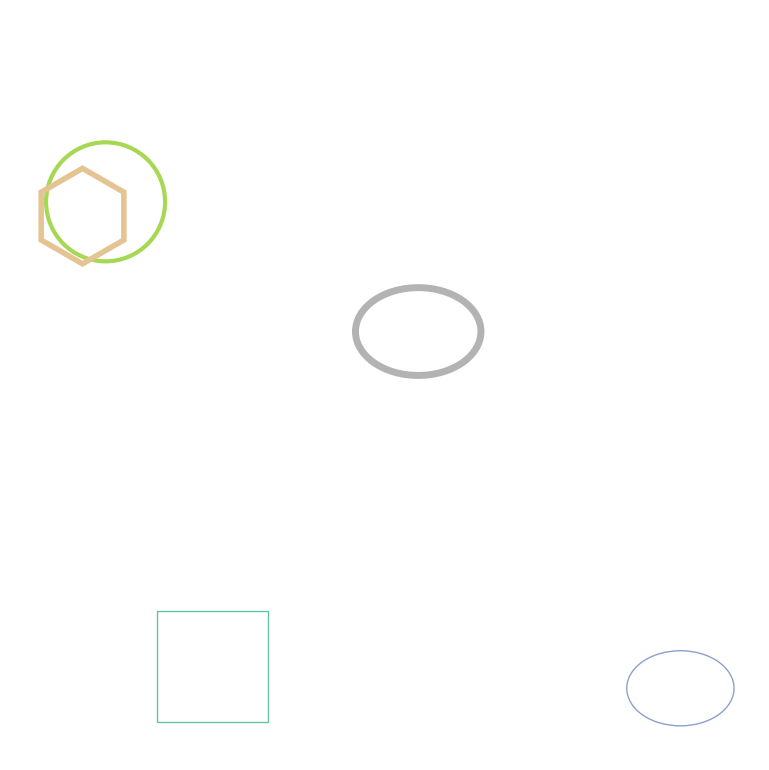[{"shape": "square", "thickness": 0.5, "radius": 0.36, "center": [0.276, 0.134]}, {"shape": "oval", "thickness": 0.5, "radius": 0.35, "center": [0.884, 0.106]}, {"shape": "circle", "thickness": 1.5, "radius": 0.39, "center": [0.137, 0.738]}, {"shape": "hexagon", "thickness": 2, "radius": 0.31, "center": [0.107, 0.719]}, {"shape": "oval", "thickness": 2.5, "radius": 0.41, "center": [0.543, 0.569]}]